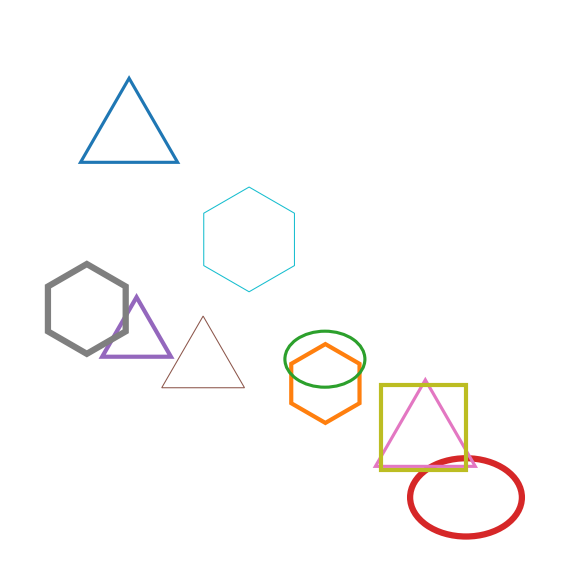[{"shape": "triangle", "thickness": 1.5, "radius": 0.49, "center": [0.224, 0.767]}, {"shape": "hexagon", "thickness": 2, "radius": 0.34, "center": [0.563, 0.335]}, {"shape": "oval", "thickness": 1.5, "radius": 0.35, "center": [0.563, 0.377]}, {"shape": "oval", "thickness": 3, "radius": 0.48, "center": [0.807, 0.138]}, {"shape": "triangle", "thickness": 2, "radius": 0.34, "center": [0.236, 0.416]}, {"shape": "triangle", "thickness": 0.5, "radius": 0.41, "center": [0.352, 0.369]}, {"shape": "triangle", "thickness": 1.5, "radius": 0.5, "center": [0.737, 0.242]}, {"shape": "hexagon", "thickness": 3, "radius": 0.39, "center": [0.15, 0.464]}, {"shape": "square", "thickness": 2, "radius": 0.37, "center": [0.734, 0.259]}, {"shape": "hexagon", "thickness": 0.5, "radius": 0.45, "center": [0.431, 0.585]}]